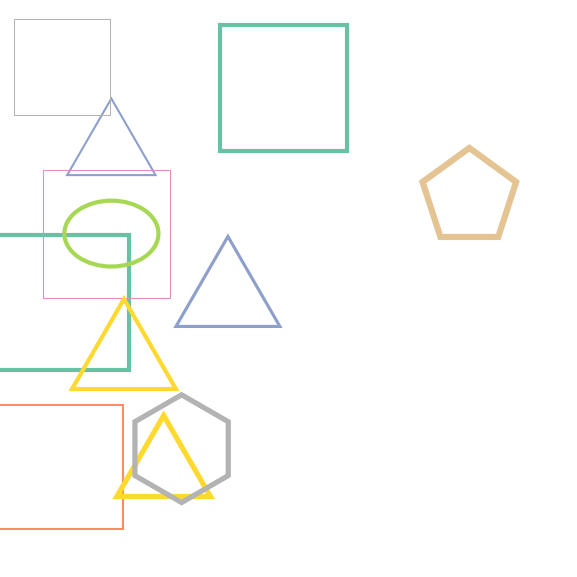[{"shape": "square", "thickness": 2, "radius": 0.58, "center": [0.106, 0.476]}, {"shape": "square", "thickness": 2, "radius": 0.55, "center": [0.491, 0.846]}, {"shape": "square", "thickness": 1, "radius": 0.54, "center": [0.106, 0.19]}, {"shape": "triangle", "thickness": 1.5, "radius": 0.52, "center": [0.395, 0.486]}, {"shape": "triangle", "thickness": 1, "radius": 0.44, "center": [0.193, 0.74]}, {"shape": "square", "thickness": 0.5, "radius": 0.55, "center": [0.184, 0.594]}, {"shape": "oval", "thickness": 2, "radius": 0.41, "center": [0.193, 0.595]}, {"shape": "triangle", "thickness": 2.5, "radius": 0.47, "center": [0.283, 0.186]}, {"shape": "triangle", "thickness": 2, "radius": 0.52, "center": [0.215, 0.377]}, {"shape": "pentagon", "thickness": 3, "radius": 0.43, "center": [0.813, 0.658]}, {"shape": "square", "thickness": 0.5, "radius": 0.42, "center": [0.107, 0.883]}, {"shape": "hexagon", "thickness": 2.5, "radius": 0.47, "center": [0.314, 0.222]}]